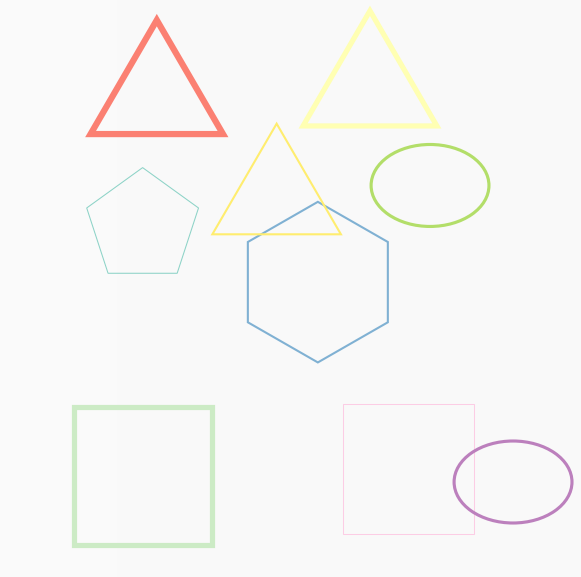[{"shape": "pentagon", "thickness": 0.5, "radius": 0.51, "center": [0.245, 0.608]}, {"shape": "triangle", "thickness": 2.5, "radius": 0.66, "center": [0.637, 0.848]}, {"shape": "triangle", "thickness": 3, "radius": 0.66, "center": [0.27, 0.833]}, {"shape": "hexagon", "thickness": 1, "radius": 0.7, "center": [0.547, 0.511]}, {"shape": "oval", "thickness": 1.5, "radius": 0.51, "center": [0.74, 0.678]}, {"shape": "square", "thickness": 0.5, "radius": 0.56, "center": [0.703, 0.188]}, {"shape": "oval", "thickness": 1.5, "radius": 0.51, "center": [0.883, 0.164]}, {"shape": "square", "thickness": 2.5, "radius": 0.6, "center": [0.246, 0.175]}, {"shape": "triangle", "thickness": 1, "radius": 0.64, "center": [0.476, 0.657]}]